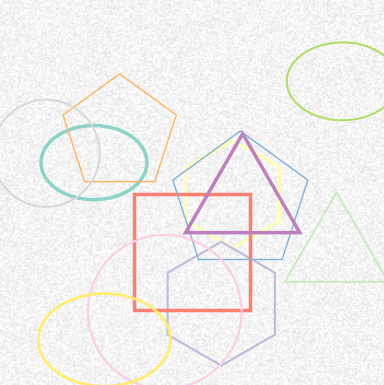[{"shape": "oval", "thickness": 2.5, "radius": 0.69, "center": [0.244, 0.578]}, {"shape": "hexagon", "thickness": 2, "radius": 0.7, "center": [0.605, 0.496]}, {"shape": "hexagon", "thickness": 1.5, "radius": 0.8, "center": [0.575, 0.211]}, {"shape": "square", "thickness": 2.5, "radius": 0.75, "center": [0.499, 0.345]}, {"shape": "pentagon", "thickness": 1, "radius": 0.92, "center": [0.624, 0.475]}, {"shape": "pentagon", "thickness": 1, "radius": 0.77, "center": [0.311, 0.653]}, {"shape": "oval", "thickness": 1.5, "radius": 0.72, "center": [0.889, 0.789]}, {"shape": "circle", "thickness": 1.5, "radius": 1.0, "center": [0.428, 0.19]}, {"shape": "circle", "thickness": 1.5, "radius": 0.7, "center": [0.12, 0.602]}, {"shape": "triangle", "thickness": 2.5, "radius": 0.86, "center": [0.63, 0.481]}, {"shape": "triangle", "thickness": 1.5, "radius": 0.78, "center": [0.874, 0.345]}, {"shape": "oval", "thickness": 2, "radius": 0.86, "center": [0.271, 0.117]}]